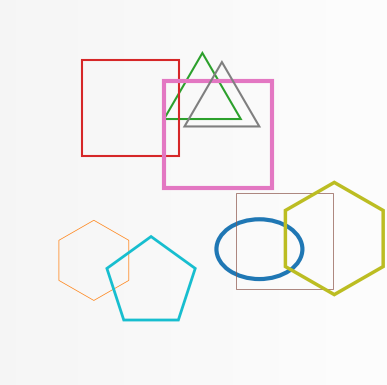[{"shape": "oval", "thickness": 3, "radius": 0.55, "center": [0.669, 0.353]}, {"shape": "hexagon", "thickness": 0.5, "radius": 0.52, "center": [0.242, 0.324]}, {"shape": "triangle", "thickness": 1.5, "radius": 0.57, "center": [0.522, 0.748]}, {"shape": "square", "thickness": 1.5, "radius": 0.62, "center": [0.337, 0.72]}, {"shape": "square", "thickness": 0.5, "radius": 0.63, "center": [0.734, 0.374]}, {"shape": "square", "thickness": 3, "radius": 0.69, "center": [0.562, 0.65]}, {"shape": "triangle", "thickness": 1.5, "radius": 0.56, "center": [0.573, 0.727]}, {"shape": "hexagon", "thickness": 2.5, "radius": 0.73, "center": [0.863, 0.38]}, {"shape": "pentagon", "thickness": 2, "radius": 0.6, "center": [0.39, 0.266]}]